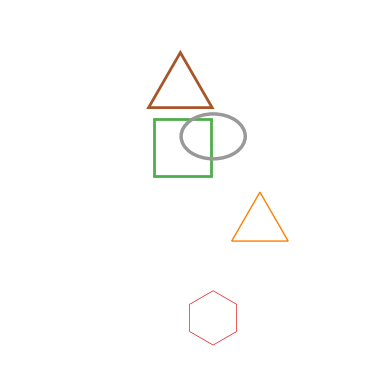[{"shape": "hexagon", "thickness": 0.5, "radius": 0.35, "center": [0.554, 0.174]}, {"shape": "square", "thickness": 2, "radius": 0.37, "center": [0.474, 0.616]}, {"shape": "triangle", "thickness": 1, "radius": 0.42, "center": [0.675, 0.416]}, {"shape": "triangle", "thickness": 2, "radius": 0.48, "center": [0.468, 0.768]}, {"shape": "oval", "thickness": 2.5, "radius": 0.42, "center": [0.554, 0.646]}]